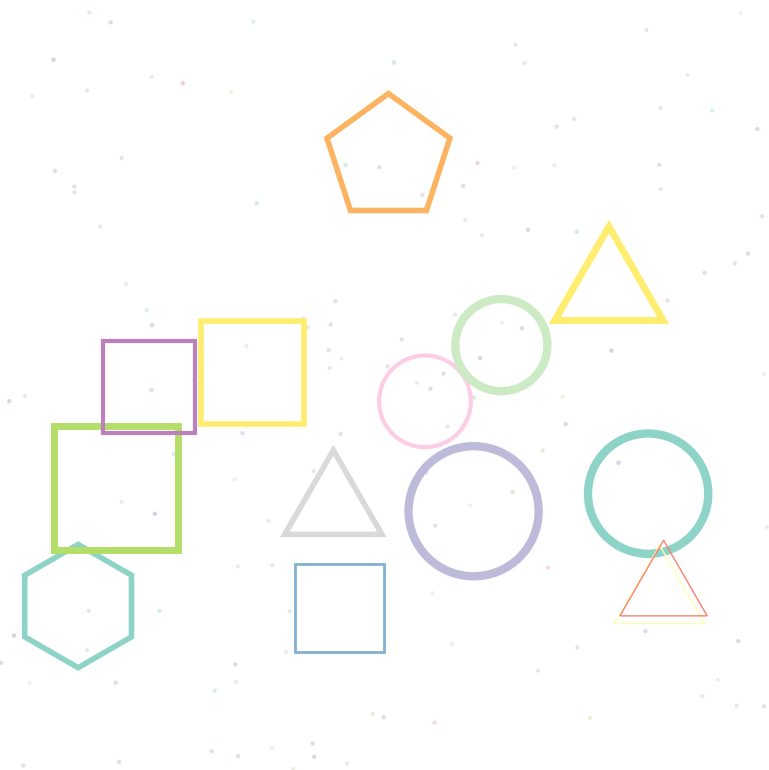[{"shape": "circle", "thickness": 3, "radius": 0.39, "center": [0.842, 0.359]}, {"shape": "hexagon", "thickness": 2, "radius": 0.4, "center": [0.101, 0.213]}, {"shape": "triangle", "thickness": 0.5, "radius": 0.34, "center": [0.857, 0.224]}, {"shape": "circle", "thickness": 3, "radius": 0.42, "center": [0.615, 0.336]}, {"shape": "triangle", "thickness": 0.5, "radius": 0.33, "center": [0.862, 0.233]}, {"shape": "square", "thickness": 1, "radius": 0.29, "center": [0.441, 0.21]}, {"shape": "pentagon", "thickness": 2, "radius": 0.42, "center": [0.504, 0.795]}, {"shape": "square", "thickness": 2.5, "radius": 0.4, "center": [0.151, 0.366]}, {"shape": "circle", "thickness": 1.5, "radius": 0.3, "center": [0.552, 0.479]}, {"shape": "triangle", "thickness": 2, "radius": 0.36, "center": [0.433, 0.342]}, {"shape": "square", "thickness": 1.5, "radius": 0.3, "center": [0.193, 0.498]}, {"shape": "circle", "thickness": 3, "radius": 0.3, "center": [0.651, 0.552]}, {"shape": "triangle", "thickness": 2.5, "radius": 0.41, "center": [0.791, 0.624]}, {"shape": "square", "thickness": 2, "radius": 0.33, "center": [0.328, 0.516]}]